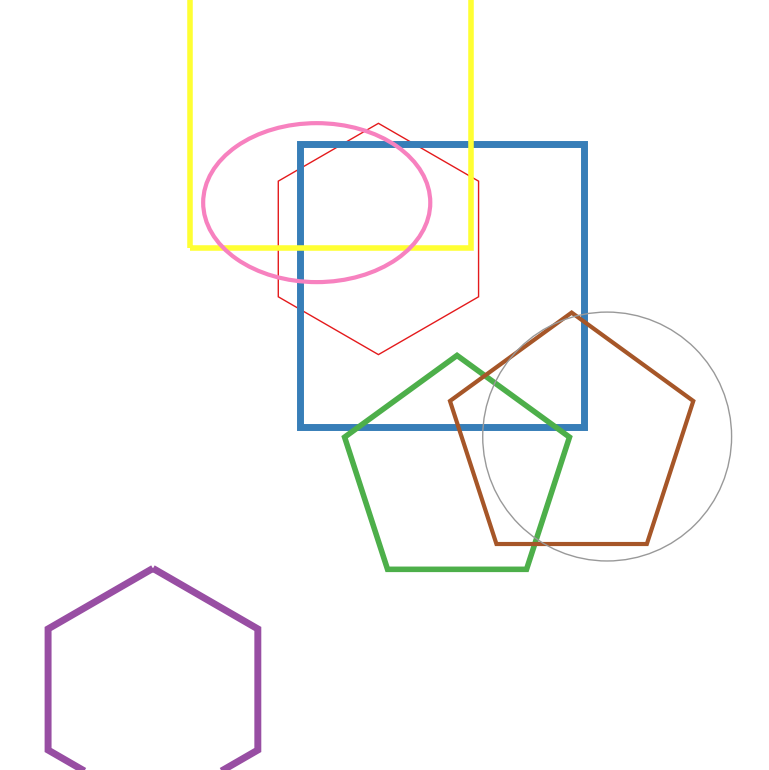[{"shape": "hexagon", "thickness": 0.5, "radius": 0.75, "center": [0.491, 0.69]}, {"shape": "square", "thickness": 2.5, "radius": 0.92, "center": [0.574, 0.629]}, {"shape": "pentagon", "thickness": 2, "radius": 0.77, "center": [0.594, 0.385]}, {"shape": "hexagon", "thickness": 2.5, "radius": 0.79, "center": [0.199, 0.105]}, {"shape": "square", "thickness": 2, "radius": 0.91, "center": [0.429, 0.86]}, {"shape": "pentagon", "thickness": 1.5, "radius": 0.83, "center": [0.742, 0.428]}, {"shape": "oval", "thickness": 1.5, "radius": 0.74, "center": [0.411, 0.737]}, {"shape": "circle", "thickness": 0.5, "radius": 0.81, "center": [0.789, 0.433]}]